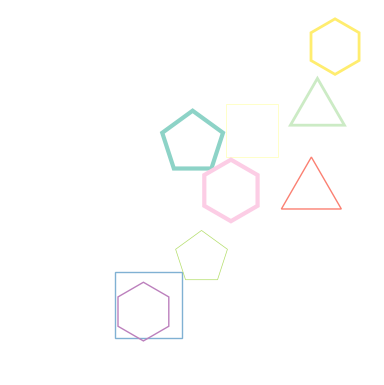[{"shape": "pentagon", "thickness": 3, "radius": 0.41, "center": [0.5, 0.629]}, {"shape": "square", "thickness": 0.5, "radius": 0.34, "center": [0.655, 0.661]}, {"shape": "triangle", "thickness": 1, "radius": 0.45, "center": [0.809, 0.502]}, {"shape": "square", "thickness": 1, "radius": 0.43, "center": [0.386, 0.208]}, {"shape": "pentagon", "thickness": 0.5, "radius": 0.35, "center": [0.523, 0.331]}, {"shape": "hexagon", "thickness": 3, "radius": 0.4, "center": [0.6, 0.505]}, {"shape": "hexagon", "thickness": 1, "radius": 0.38, "center": [0.372, 0.191]}, {"shape": "triangle", "thickness": 2, "radius": 0.41, "center": [0.824, 0.715]}, {"shape": "hexagon", "thickness": 2, "radius": 0.36, "center": [0.87, 0.879]}]